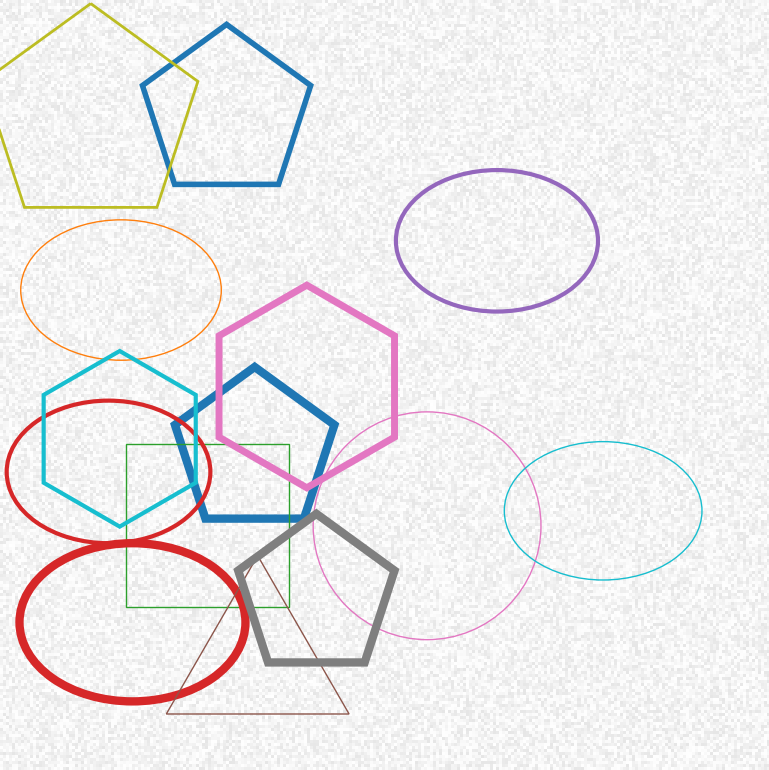[{"shape": "pentagon", "thickness": 3, "radius": 0.54, "center": [0.331, 0.415]}, {"shape": "pentagon", "thickness": 2, "radius": 0.57, "center": [0.294, 0.853]}, {"shape": "oval", "thickness": 0.5, "radius": 0.65, "center": [0.157, 0.623]}, {"shape": "square", "thickness": 0.5, "radius": 0.53, "center": [0.27, 0.317]}, {"shape": "oval", "thickness": 1.5, "radius": 0.66, "center": [0.141, 0.387]}, {"shape": "oval", "thickness": 3, "radius": 0.73, "center": [0.172, 0.192]}, {"shape": "oval", "thickness": 1.5, "radius": 0.66, "center": [0.645, 0.687]}, {"shape": "triangle", "thickness": 0.5, "radius": 0.69, "center": [0.335, 0.141]}, {"shape": "circle", "thickness": 0.5, "radius": 0.74, "center": [0.555, 0.317]}, {"shape": "hexagon", "thickness": 2.5, "radius": 0.66, "center": [0.398, 0.498]}, {"shape": "pentagon", "thickness": 3, "radius": 0.53, "center": [0.411, 0.226]}, {"shape": "pentagon", "thickness": 1, "radius": 0.73, "center": [0.118, 0.849]}, {"shape": "oval", "thickness": 0.5, "radius": 0.64, "center": [0.783, 0.337]}, {"shape": "hexagon", "thickness": 1.5, "radius": 0.57, "center": [0.155, 0.43]}]